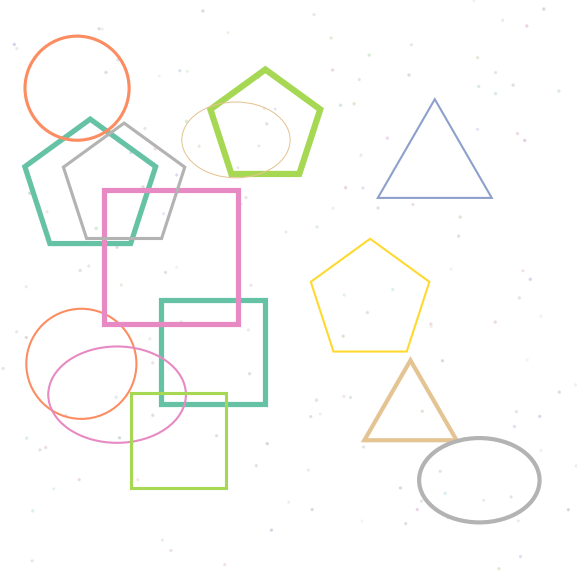[{"shape": "pentagon", "thickness": 2.5, "radius": 0.6, "center": [0.156, 0.674]}, {"shape": "square", "thickness": 2.5, "radius": 0.45, "center": [0.369, 0.389]}, {"shape": "circle", "thickness": 1.5, "radius": 0.45, "center": [0.133, 0.846]}, {"shape": "circle", "thickness": 1, "radius": 0.48, "center": [0.141, 0.369]}, {"shape": "triangle", "thickness": 1, "radius": 0.57, "center": [0.753, 0.713]}, {"shape": "square", "thickness": 2.5, "radius": 0.58, "center": [0.296, 0.555]}, {"shape": "oval", "thickness": 1, "radius": 0.6, "center": [0.203, 0.316]}, {"shape": "pentagon", "thickness": 3, "radius": 0.5, "center": [0.459, 0.779]}, {"shape": "square", "thickness": 1.5, "radius": 0.41, "center": [0.309, 0.236]}, {"shape": "pentagon", "thickness": 1, "radius": 0.54, "center": [0.641, 0.478]}, {"shape": "oval", "thickness": 0.5, "radius": 0.47, "center": [0.409, 0.757]}, {"shape": "triangle", "thickness": 2, "radius": 0.46, "center": [0.711, 0.283]}, {"shape": "oval", "thickness": 2, "radius": 0.52, "center": [0.83, 0.168]}, {"shape": "pentagon", "thickness": 1.5, "radius": 0.55, "center": [0.215, 0.676]}]